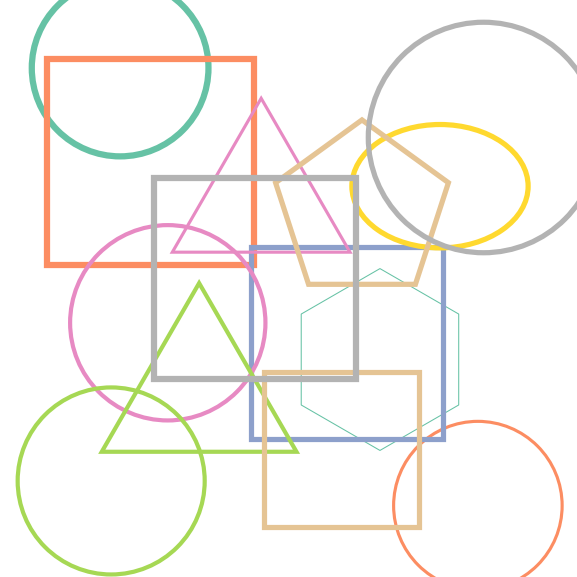[{"shape": "circle", "thickness": 3, "radius": 0.76, "center": [0.208, 0.881]}, {"shape": "hexagon", "thickness": 0.5, "radius": 0.79, "center": [0.658, 0.377]}, {"shape": "square", "thickness": 3, "radius": 0.89, "center": [0.26, 0.719]}, {"shape": "circle", "thickness": 1.5, "radius": 0.73, "center": [0.827, 0.124]}, {"shape": "square", "thickness": 2.5, "radius": 0.83, "center": [0.601, 0.405]}, {"shape": "circle", "thickness": 2, "radius": 0.85, "center": [0.291, 0.44]}, {"shape": "triangle", "thickness": 1.5, "radius": 0.89, "center": [0.452, 0.651]}, {"shape": "circle", "thickness": 2, "radius": 0.81, "center": [0.193, 0.166]}, {"shape": "triangle", "thickness": 2, "radius": 0.97, "center": [0.345, 0.314]}, {"shape": "oval", "thickness": 2.5, "radius": 0.76, "center": [0.762, 0.677]}, {"shape": "pentagon", "thickness": 2.5, "radius": 0.79, "center": [0.627, 0.634]}, {"shape": "square", "thickness": 2.5, "radius": 0.67, "center": [0.591, 0.221]}, {"shape": "square", "thickness": 3, "radius": 0.87, "center": [0.442, 0.517]}, {"shape": "circle", "thickness": 2.5, "radius": 1.0, "center": [0.837, 0.761]}]